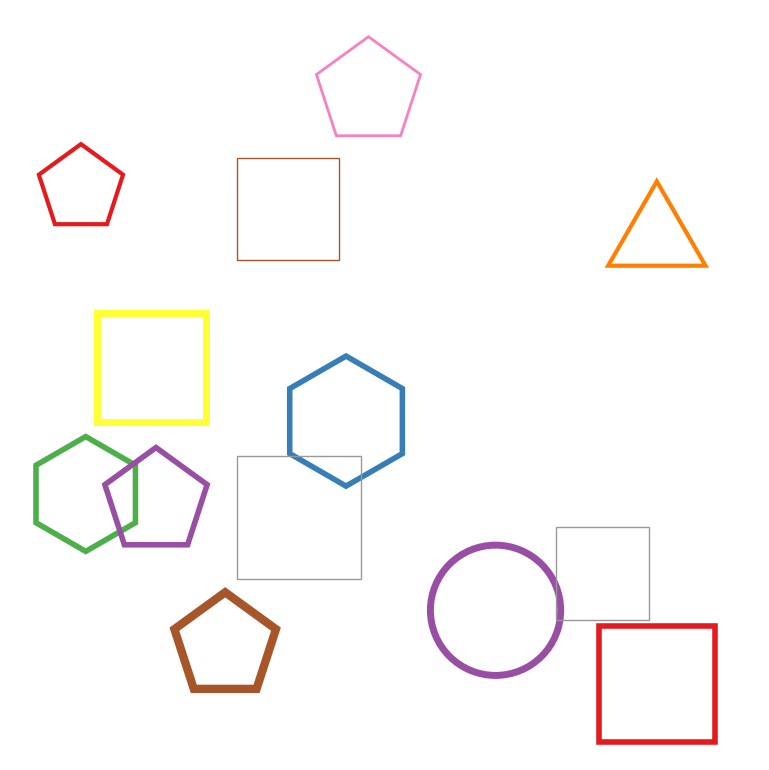[{"shape": "square", "thickness": 2, "radius": 0.38, "center": [0.853, 0.111]}, {"shape": "pentagon", "thickness": 1.5, "radius": 0.29, "center": [0.105, 0.755]}, {"shape": "hexagon", "thickness": 2, "radius": 0.42, "center": [0.449, 0.453]}, {"shape": "hexagon", "thickness": 2, "radius": 0.37, "center": [0.111, 0.358]}, {"shape": "circle", "thickness": 2.5, "radius": 0.42, "center": [0.644, 0.207]}, {"shape": "pentagon", "thickness": 2, "radius": 0.35, "center": [0.203, 0.349]}, {"shape": "triangle", "thickness": 1.5, "radius": 0.37, "center": [0.853, 0.691]}, {"shape": "square", "thickness": 2.5, "radius": 0.36, "center": [0.197, 0.522]}, {"shape": "pentagon", "thickness": 3, "radius": 0.35, "center": [0.292, 0.161]}, {"shape": "square", "thickness": 0.5, "radius": 0.33, "center": [0.374, 0.729]}, {"shape": "pentagon", "thickness": 1, "radius": 0.36, "center": [0.479, 0.881]}, {"shape": "square", "thickness": 0.5, "radius": 0.3, "center": [0.783, 0.255]}, {"shape": "square", "thickness": 0.5, "radius": 0.4, "center": [0.388, 0.328]}]